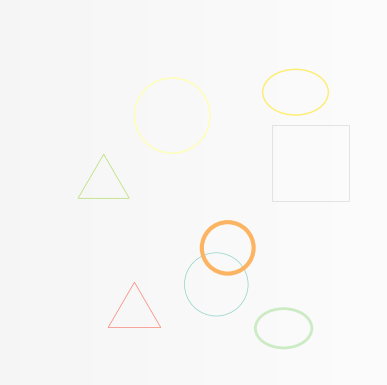[{"shape": "circle", "thickness": 0.5, "radius": 0.41, "center": [0.558, 0.261]}, {"shape": "circle", "thickness": 1, "radius": 0.49, "center": [0.445, 0.7]}, {"shape": "triangle", "thickness": 0.5, "radius": 0.39, "center": [0.347, 0.188]}, {"shape": "circle", "thickness": 3, "radius": 0.33, "center": [0.588, 0.356]}, {"shape": "triangle", "thickness": 0.5, "radius": 0.38, "center": [0.268, 0.523]}, {"shape": "square", "thickness": 0.5, "radius": 0.49, "center": [0.802, 0.576]}, {"shape": "oval", "thickness": 2, "radius": 0.36, "center": [0.732, 0.147]}, {"shape": "oval", "thickness": 1, "radius": 0.42, "center": [0.763, 0.761]}]